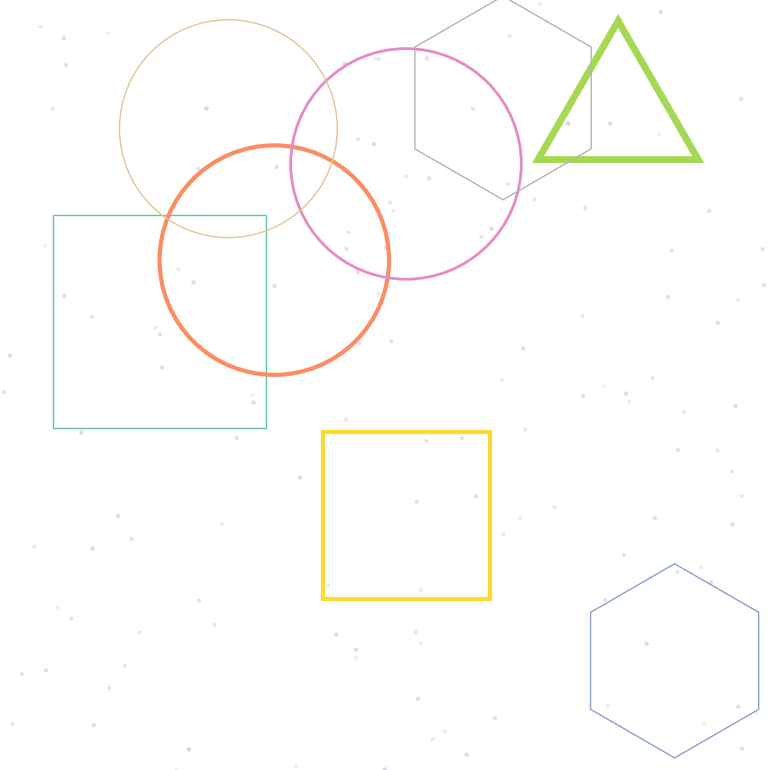[{"shape": "square", "thickness": 0.5, "radius": 0.69, "center": [0.207, 0.582]}, {"shape": "circle", "thickness": 1.5, "radius": 0.75, "center": [0.356, 0.662]}, {"shape": "hexagon", "thickness": 0.5, "radius": 0.63, "center": [0.876, 0.142]}, {"shape": "circle", "thickness": 1, "radius": 0.75, "center": [0.527, 0.787]}, {"shape": "triangle", "thickness": 2.5, "radius": 0.6, "center": [0.803, 0.853]}, {"shape": "square", "thickness": 1.5, "radius": 0.54, "center": [0.528, 0.331]}, {"shape": "circle", "thickness": 0.5, "radius": 0.71, "center": [0.297, 0.833]}, {"shape": "hexagon", "thickness": 0.5, "radius": 0.66, "center": [0.653, 0.873]}]